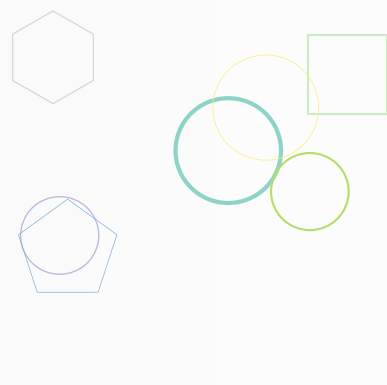[{"shape": "circle", "thickness": 3, "radius": 0.68, "center": [0.589, 0.609]}, {"shape": "circle", "thickness": 1, "radius": 0.5, "center": [0.154, 0.388]}, {"shape": "pentagon", "thickness": 0.5, "radius": 0.67, "center": [0.175, 0.349]}, {"shape": "circle", "thickness": 1.5, "radius": 0.5, "center": [0.8, 0.502]}, {"shape": "hexagon", "thickness": 1, "radius": 0.6, "center": [0.137, 0.851]}, {"shape": "square", "thickness": 1.5, "radius": 0.51, "center": [0.897, 0.807]}, {"shape": "circle", "thickness": 0.5, "radius": 0.68, "center": [0.686, 0.721]}]